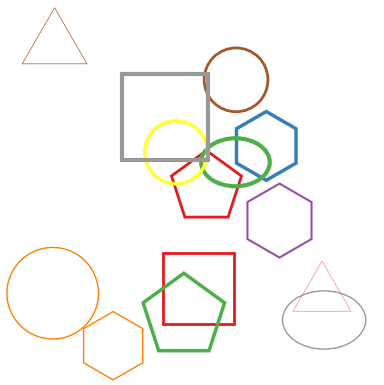[{"shape": "square", "thickness": 2, "radius": 0.46, "center": [0.515, 0.25]}, {"shape": "pentagon", "thickness": 2, "radius": 0.48, "center": [0.536, 0.513]}, {"shape": "hexagon", "thickness": 2.5, "radius": 0.45, "center": [0.692, 0.621]}, {"shape": "oval", "thickness": 3, "radius": 0.45, "center": [0.612, 0.579]}, {"shape": "pentagon", "thickness": 2.5, "radius": 0.56, "center": [0.478, 0.179]}, {"shape": "hexagon", "thickness": 1.5, "radius": 0.48, "center": [0.726, 0.427]}, {"shape": "circle", "thickness": 1, "radius": 0.59, "center": [0.137, 0.238]}, {"shape": "hexagon", "thickness": 1, "radius": 0.44, "center": [0.294, 0.102]}, {"shape": "circle", "thickness": 2.5, "radius": 0.41, "center": [0.457, 0.604]}, {"shape": "circle", "thickness": 2, "radius": 0.41, "center": [0.613, 0.793]}, {"shape": "triangle", "thickness": 0.5, "radius": 0.49, "center": [0.142, 0.883]}, {"shape": "triangle", "thickness": 0.5, "radius": 0.44, "center": [0.837, 0.235]}, {"shape": "square", "thickness": 3, "radius": 0.56, "center": [0.429, 0.696]}, {"shape": "oval", "thickness": 1, "radius": 0.54, "center": [0.842, 0.169]}]